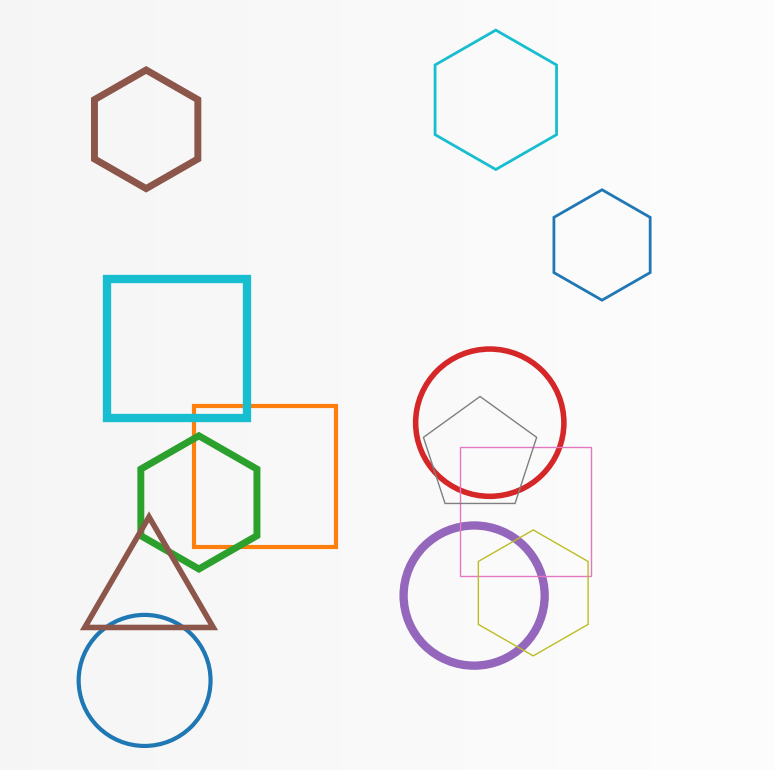[{"shape": "circle", "thickness": 1.5, "radius": 0.43, "center": [0.187, 0.116]}, {"shape": "hexagon", "thickness": 1, "radius": 0.36, "center": [0.777, 0.682]}, {"shape": "square", "thickness": 1.5, "radius": 0.46, "center": [0.342, 0.381]}, {"shape": "hexagon", "thickness": 2.5, "radius": 0.43, "center": [0.257, 0.348]}, {"shape": "circle", "thickness": 2, "radius": 0.48, "center": [0.632, 0.451]}, {"shape": "circle", "thickness": 3, "radius": 0.46, "center": [0.612, 0.227]}, {"shape": "hexagon", "thickness": 2.5, "radius": 0.39, "center": [0.189, 0.832]}, {"shape": "triangle", "thickness": 2, "radius": 0.48, "center": [0.192, 0.233]}, {"shape": "square", "thickness": 0.5, "radius": 0.42, "center": [0.678, 0.335]}, {"shape": "pentagon", "thickness": 0.5, "radius": 0.38, "center": [0.619, 0.408]}, {"shape": "hexagon", "thickness": 0.5, "radius": 0.41, "center": [0.688, 0.23]}, {"shape": "hexagon", "thickness": 1, "radius": 0.45, "center": [0.64, 0.87]}, {"shape": "square", "thickness": 3, "radius": 0.45, "center": [0.228, 0.547]}]